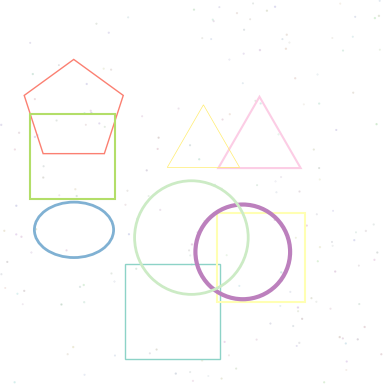[{"shape": "square", "thickness": 1, "radius": 0.61, "center": [0.448, 0.19]}, {"shape": "square", "thickness": 1.5, "radius": 0.57, "center": [0.679, 0.331]}, {"shape": "pentagon", "thickness": 1, "radius": 0.68, "center": [0.192, 0.71]}, {"shape": "oval", "thickness": 2, "radius": 0.51, "center": [0.192, 0.403]}, {"shape": "square", "thickness": 1.5, "radius": 0.55, "center": [0.188, 0.593]}, {"shape": "triangle", "thickness": 1.5, "radius": 0.62, "center": [0.674, 0.625]}, {"shape": "circle", "thickness": 3, "radius": 0.61, "center": [0.631, 0.346]}, {"shape": "circle", "thickness": 2, "radius": 0.74, "center": [0.497, 0.383]}, {"shape": "triangle", "thickness": 0.5, "radius": 0.54, "center": [0.528, 0.619]}]